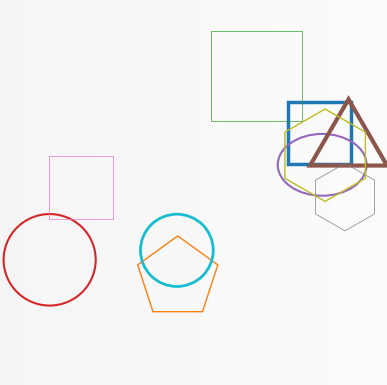[{"shape": "square", "thickness": 2.5, "radius": 0.41, "center": [0.824, 0.655]}, {"shape": "pentagon", "thickness": 1, "radius": 0.54, "center": [0.459, 0.278]}, {"shape": "square", "thickness": 0.5, "radius": 0.59, "center": [0.662, 0.803]}, {"shape": "circle", "thickness": 1.5, "radius": 0.59, "center": [0.128, 0.325]}, {"shape": "oval", "thickness": 1.5, "radius": 0.57, "center": [0.831, 0.572]}, {"shape": "triangle", "thickness": 3, "radius": 0.57, "center": [0.899, 0.627]}, {"shape": "square", "thickness": 0.5, "radius": 0.41, "center": [0.208, 0.513]}, {"shape": "hexagon", "thickness": 0.5, "radius": 0.44, "center": [0.89, 0.488]}, {"shape": "hexagon", "thickness": 1, "radius": 0.6, "center": [0.839, 0.597]}, {"shape": "circle", "thickness": 2, "radius": 0.47, "center": [0.456, 0.35]}]